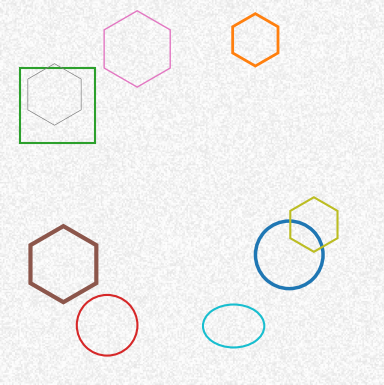[{"shape": "circle", "thickness": 2.5, "radius": 0.44, "center": [0.751, 0.338]}, {"shape": "hexagon", "thickness": 2, "radius": 0.34, "center": [0.663, 0.896]}, {"shape": "square", "thickness": 1.5, "radius": 0.49, "center": [0.149, 0.727]}, {"shape": "circle", "thickness": 1.5, "radius": 0.39, "center": [0.278, 0.155]}, {"shape": "hexagon", "thickness": 3, "radius": 0.49, "center": [0.165, 0.314]}, {"shape": "hexagon", "thickness": 1, "radius": 0.5, "center": [0.356, 0.873]}, {"shape": "hexagon", "thickness": 0.5, "radius": 0.4, "center": [0.142, 0.755]}, {"shape": "hexagon", "thickness": 1.5, "radius": 0.35, "center": [0.815, 0.417]}, {"shape": "oval", "thickness": 1.5, "radius": 0.4, "center": [0.607, 0.153]}]